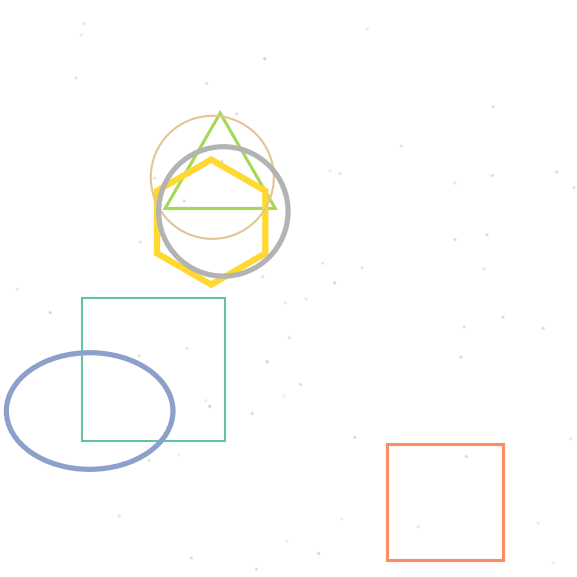[{"shape": "square", "thickness": 1, "radius": 0.62, "center": [0.266, 0.359]}, {"shape": "square", "thickness": 1.5, "radius": 0.5, "center": [0.771, 0.13]}, {"shape": "oval", "thickness": 2.5, "radius": 0.72, "center": [0.155, 0.287]}, {"shape": "triangle", "thickness": 1.5, "radius": 0.55, "center": [0.381, 0.693]}, {"shape": "hexagon", "thickness": 3, "radius": 0.54, "center": [0.366, 0.615]}, {"shape": "circle", "thickness": 1, "radius": 0.53, "center": [0.368, 0.692]}, {"shape": "circle", "thickness": 2.5, "radius": 0.56, "center": [0.387, 0.633]}]